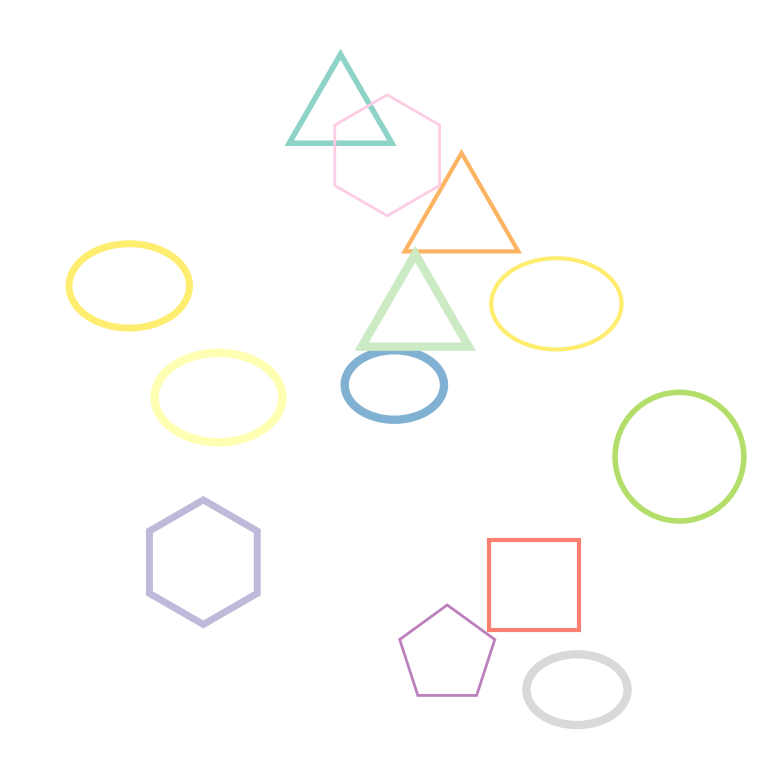[{"shape": "triangle", "thickness": 2, "radius": 0.39, "center": [0.442, 0.852]}, {"shape": "oval", "thickness": 3, "radius": 0.42, "center": [0.284, 0.484]}, {"shape": "hexagon", "thickness": 2.5, "radius": 0.4, "center": [0.264, 0.27]}, {"shape": "square", "thickness": 1.5, "radius": 0.29, "center": [0.694, 0.24]}, {"shape": "oval", "thickness": 3, "radius": 0.32, "center": [0.512, 0.5]}, {"shape": "triangle", "thickness": 1.5, "radius": 0.43, "center": [0.599, 0.716]}, {"shape": "circle", "thickness": 2, "radius": 0.42, "center": [0.882, 0.407]}, {"shape": "hexagon", "thickness": 1, "radius": 0.39, "center": [0.503, 0.798]}, {"shape": "oval", "thickness": 3, "radius": 0.33, "center": [0.749, 0.104]}, {"shape": "pentagon", "thickness": 1, "radius": 0.32, "center": [0.581, 0.149]}, {"shape": "triangle", "thickness": 3, "radius": 0.4, "center": [0.539, 0.59]}, {"shape": "oval", "thickness": 2.5, "radius": 0.39, "center": [0.168, 0.629]}, {"shape": "oval", "thickness": 1.5, "radius": 0.42, "center": [0.723, 0.605]}]